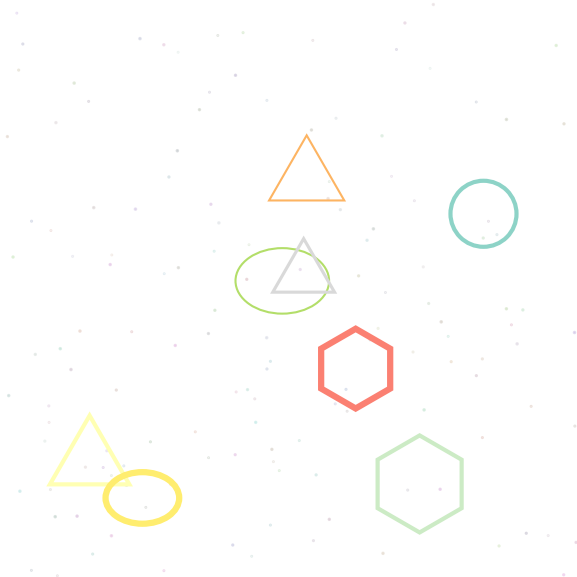[{"shape": "circle", "thickness": 2, "radius": 0.29, "center": [0.837, 0.629]}, {"shape": "triangle", "thickness": 2, "radius": 0.4, "center": [0.155, 0.2]}, {"shape": "hexagon", "thickness": 3, "radius": 0.35, "center": [0.616, 0.361]}, {"shape": "triangle", "thickness": 1, "radius": 0.38, "center": [0.531, 0.69]}, {"shape": "oval", "thickness": 1, "radius": 0.41, "center": [0.489, 0.513]}, {"shape": "triangle", "thickness": 1.5, "radius": 0.31, "center": [0.526, 0.524]}, {"shape": "hexagon", "thickness": 2, "radius": 0.42, "center": [0.727, 0.161]}, {"shape": "oval", "thickness": 3, "radius": 0.32, "center": [0.247, 0.137]}]